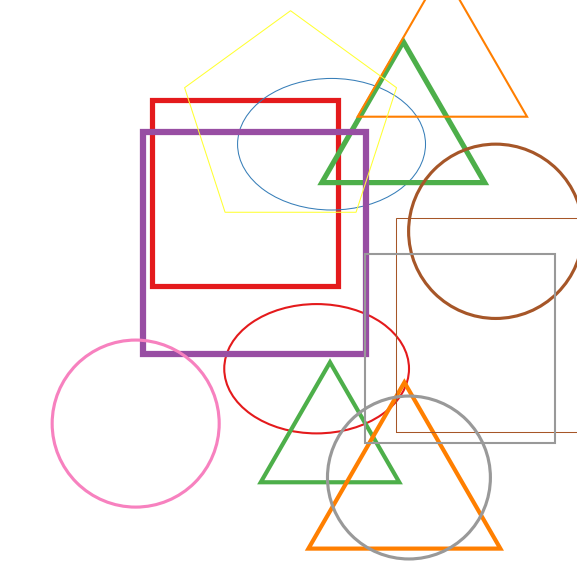[{"shape": "oval", "thickness": 1, "radius": 0.8, "center": [0.548, 0.361]}, {"shape": "square", "thickness": 2.5, "radius": 0.8, "center": [0.425, 0.665]}, {"shape": "oval", "thickness": 0.5, "radius": 0.81, "center": [0.574, 0.749]}, {"shape": "triangle", "thickness": 2.5, "radius": 0.81, "center": [0.698, 0.764]}, {"shape": "triangle", "thickness": 2, "radius": 0.69, "center": [0.571, 0.233]}, {"shape": "square", "thickness": 3, "radius": 0.96, "center": [0.44, 0.579]}, {"shape": "triangle", "thickness": 1, "radius": 0.85, "center": [0.766, 0.882]}, {"shape": "triangle", "thickness": 2, "radius": 0.96, "center": [0.7, 0.145]}, {"shape": "pentagon", "thickness": 0.5, "radius": 0.96, "center": [0.503, 0.788]}, {"shape": "square", "thickness": 0.5, "radius": 0.93, "center": [0.871, 0.437]}, {"shape": "circle", "thickness": 1.5, "radius": 0.75, "center": [0.858, 0.599]}, {"shape": "circle", "thickness": 1.5, "radius": 0.72, "center": [0.235, 0.266]}, {"shape": "square", "thickness": 1, "radius": 0.82, "center": [0.797, 0.396]}, {"shape": "circle", "thickness": 1.5, "radius": 0.71, "center": [0.708, 0.172]}]